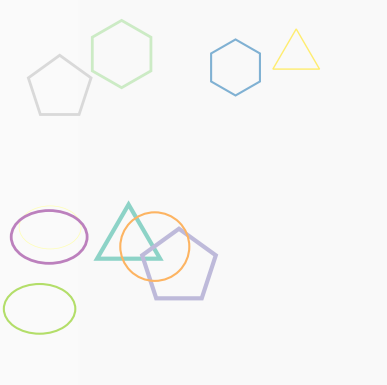[{"shape": "triangle", "thickness": 3, "radius": 0.47, "center": [0.332, 0.375]}, {"shape": "oval", "thickness": 0.5, "radius": 0.4, "center": [0.129, 0.409]}, {"shape": "pentagon", "thickness": 3, "radius": 0.5, "center": [0.462, 0.306]}, {"shape": "hexagon", "thickness": 1.5, "radius": 0.36, "center": [0.608, 0.825]}, {"shape": "circle", "thickness": 1.5, "radius": 0.45, "center": [0.399, 0.359]}, {"shape": "oval", "thickness": 1.5, "radius": 0.46, "center": [0.102, 0.198]}, {"shape": "pentagon", "thickness": 2, "radius": 0.43, "center": [0.154, 0.771]}, {"shape": "oval", "thickness": 2, "radius": 0.49, "center": [0.127, 0.385]}, {"shape": "hexagon", "thickness": 2, "radius": 0.44, "center": [0.314, 0.86]}, {"shape": "triangle", "thickness": 1, "radius": 0.35, "center": [0.764, 0.855]}]